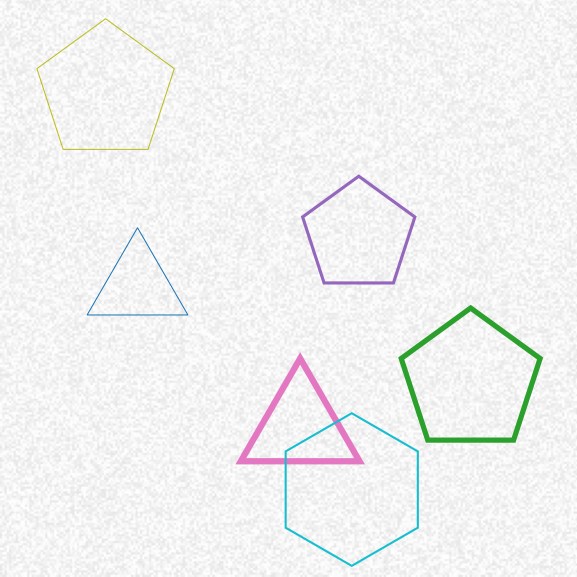[{"shape": "triangle", "thickness": 0.5, "radius": 0.5, "center": [0.238, 0.504]}, {"shape": "pentagon", "thickness": 2.5, "radius": 0.63, "center": [0.815, 0.339]}, {"shape": "pentagon", "thickness": 1.5, "radius": 0.51, "center": [0.621, 0.592]}, {"shape": "triangle", "thickness": 3, "radius": 0.59, "center": [0.52, 0.26]}, {"shape": "pentagon", "thickness": 0.5, "radius": 0.63, "center": [0.183, 0.842]}, {"shape": "hexagon", "thickness": 1, "radius": 0.66, "center": [0.609, 0.151]}]